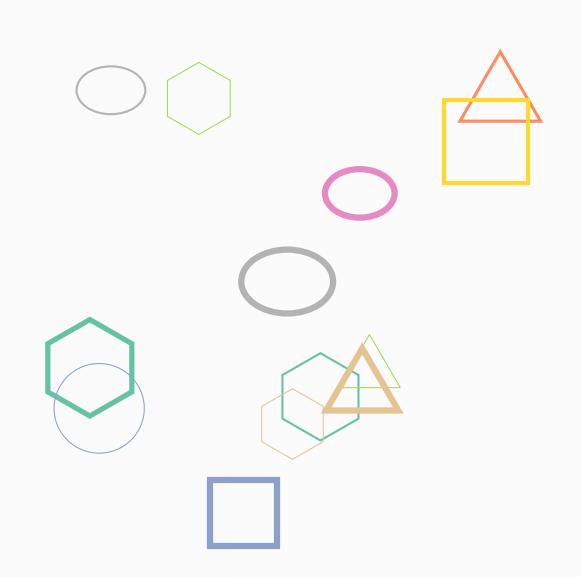[{"shape": "hexagon", "thickness": 1, "radius": 0.38, "center": [0.551, 0.312]}, {"shape": "hexagon", "thickness": 2.5, "radius": 0.42, "center": [0.155, 0.362]}, {"shape": "triangle", "thickness": 1.5, "radius": 0.4, "center": [0.861, 0.829]}, {"shape": "square", "thickness": 3, "radius": 0.29, "center": [0.418, 0.111]}, {"shape": "circle", "thickness": 0.5, "radius": 0.39, "center": [0.171, 0.292]}, {"shape": "oval", "thickness": 3, "radius": 0.3, "center": [0.619, 0.664]}, {"shape": "hexagon", "thickness": 0.5, "radius": 0.31, "center": [0.342, 0.829]}, {"shape": "triangle", "thickness": 0.5, "radius": 0.31, "center": [0.636, 0.359]}, {"shape": "square", "thickness": 2, "radius": 0.36, "center": [0.836, 0.754]}, {"shape": "hexagon", "thickness": 0.5, "radius": 0.31, "center": [0.503, 0.265]}, {"shape": "triangle", "thickness": 3, "radius": 0.36, "center": [0.623, 0.324]}, {"shape": "oval", "thickness": 3, "radius": 0.39, "center": [0.494, 0.512]}, {"shape": "oval", "thickness": 1, "radius": 0.3, "center": [0.191, 0.843]}]